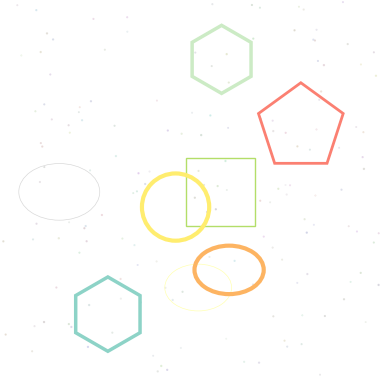[{"shape": "hexagon", "thickness": 2.5, "radius": 0.48, "center": [0.28, 0.184]}, {"shape": "oval", "thickness": 0.5, "radius": 0.43, "center": [0.515, 0.253]}, {"shape": "pentagon", "thickness": 2, "radius": 0.58, "center": [0.781, 0.669]}, {"shape": "oval", "thickness": 3, "radius": 0.45, "center": [0.595, 0.299]}, {"shape": "square", "thickness": 1, "radius": 0.44, "center": [0.573, 0.502]}, {"shape": "oval", "thickness": 0.5, "radius": 0.53, "center": [0.154, 0.502]}, {"shape": "hexagon", "thickness": 2.5, "radius": 0.44, "center": [0.576, 0.846]}, {"shape": "circle", "thickness": 3, "radius": 0.44, "center": [0.456, 0.462]}]